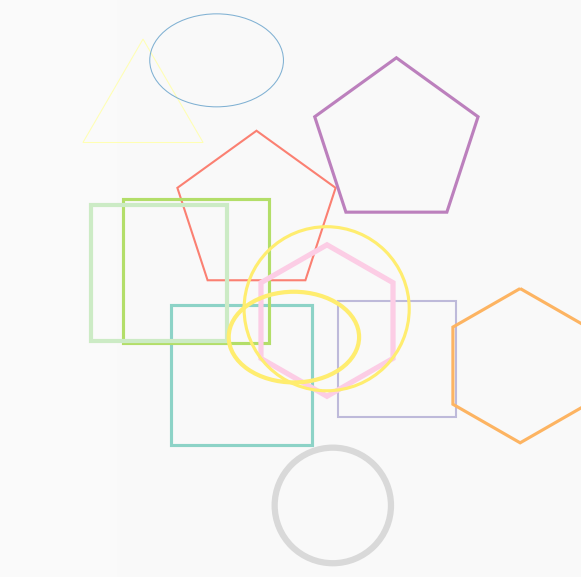[{"shape": "square", "thickness": 1.5, "radius": 0.61, "center": [0.415, 0.349]}, {"shape": "triangle", "thickness": 0.5, "radius": 0.6, "center": [0.246, 0.812]}, {"shape": "square", "thickness": 1, "radius": 0.5, "center": [0.683, 0.378]}, {"shape": "pentagon", "thickness": 1, "radius": 0.72, "center": [0.441, 0.63]}, {"shape": "oval", "thickness": 0.5, "radius": 0.58, "center": [0.373, 0.895]}, {"shape": "hexagon", "thickness": 1.5, "radius": 0.67, "center": [0.895, 0.366]}, {"shape": "square", "thickness": 1.5, "radius": 0.63, "center": [0.337, 0.53]}, {"shape": "hexagon", "thickness": 2.5, "radius": 0.66, "center": [0.563, 0.444]}, {"shape": "circle", "thickness": 3, "radius": 0.5, "center": [0.573, 0.124]}, {"shape": "pentagon", "thickness": 1.5, "radius": 0.74, "center": [0.682, 0.751]}, {"shape": "square", "thickness": 2, "radius": 0.59, "center": [0.273, 0.526]}, {"shape": "circle", "thickness": 1.5, "radius": 0.71, "center": [0.562, 0.465]}, {"shape": "oval", "thickness": 2, "radius": 0.56, "center": [0.506, 0.415]}]